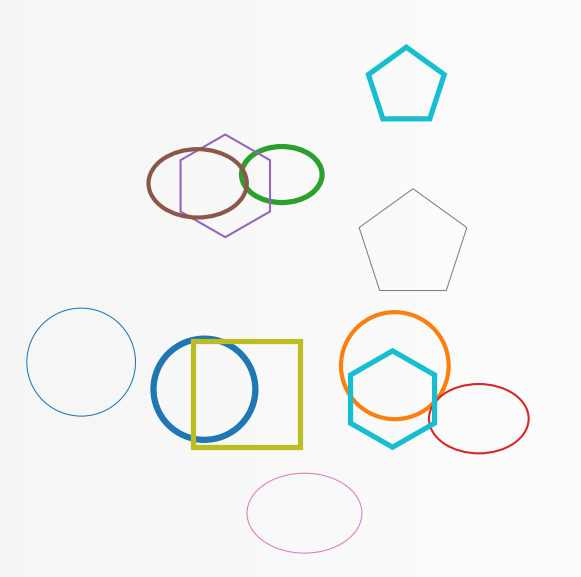[{"shape": "circle", "thickness": 0.5, "radius": 0.47, "center": [0.14, 0.372]}, {"shape": "circle", "thickness": 3, "radius": 0.44, "center": [0.352, 0.325]}, {"shape": "circle", "thickness": 2, "radius": 0.46, "center": [0.679, 0.366]}, {"shape": "oval", "thickness": 2.5, "radius": 0.35, "center": [0.485, 0.697]}, {"shape": "oval", "thickness": 1, "radius": 0.43, "center": [0.824, 0.274]}, {"shape": "hexagon", "thickness": 1, "radius": 0.44, "center": [0.388, 0.677]}, {"shape": "oval", "thickness": 2, "radius": 0.42, "center": [0.34, 0.682]}, {"shape": "oval", "thickness": 0.5, "radius": 0.49, "center": [0.524, 0.111]}, {"shape": "pentagon", "thickness": 0.5, "radius": 0.49, "center": [0.711, 0.575]}, {"shape": "square", "thickness": 2.5, "radius": 0.46, "center": [0.424, 0.318]}, {"shape": "hexagon", "thickness": 2.5, "radius": 0.42, "center": [0.675, 0.308]}, {"shape": "pentagon", "thickness": 2.5, "radius": 0.34, "center": [0.699, 0.849]}]